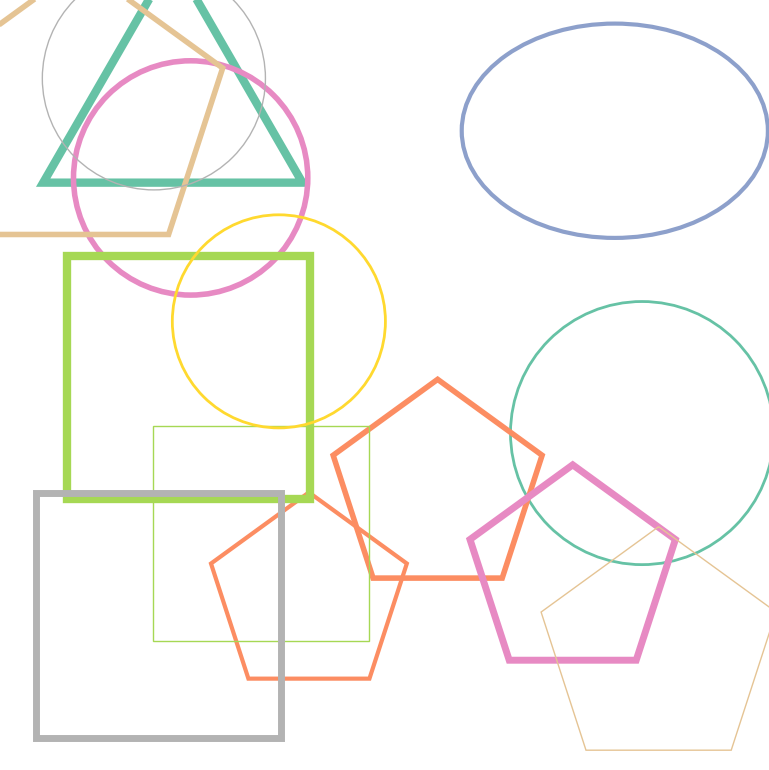[{"shape": "triangle", "thickness": 3, "radius": 0.97, "center": [0.224, 0.86]}, {"shape": "circle", "thickness": 1, "radius": 0.85, "center": [0.834, 0.438]}, {"shape": "pentagon", "thickness": 2, "radius": 0.71, "center": [0.568, 0.365]}, {"shape": "pentagon", "thickness": 1.5, "radius": 0.67, "center": [0.401, 0.227]}, {"shape": "oval", "thickness": 1.5, "radius": 0.99, "center": [0.798, 0.83]}, {"shape": "pentagon", "thickness": 2.5, "radius": 0.7, "center": [0.744, 0.256]}, {"shape": "circle", "thickness": 2, "radius": 0.76, "center": [0.248, 0.769]}, {"shape": "square", "thickness": 0.5, "radius": 0.7, "center": [0.339, 0.307]}, {"shape": "square", "thickness": 3, "radius": 0.79, "center": [0.244, 0.509]}, {"shape": "circle", "thickness": 1, "radius": 0.69, "center": [0.362, 0.583]}, {"shape": "pentagon", "thickness": 2, "radius": 0.97, "center": [0.105, 0.852]}, {"shape": "pentagon", "thickness": 0.5, "radius": 0.8, "center": [0.855, 0.156]}, {"shape": "square", "thickness": 2.5, "radius": 0.8, "center": [0.206, 0.2]}, {"shape": "circle", "thickness": 0.5, "radius": 0.72, "center": [0.2, 0.898]}]